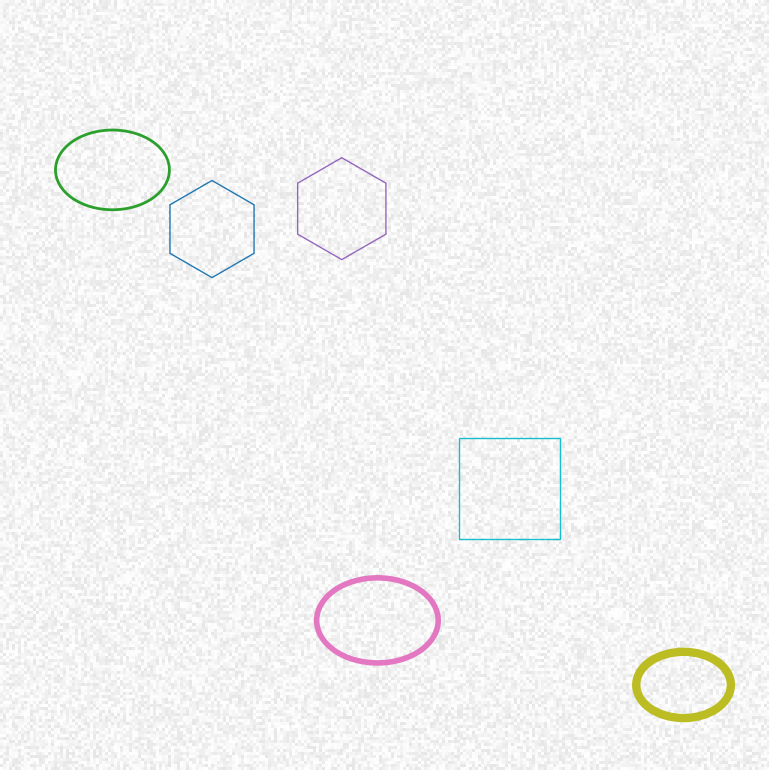[{"shape": "hexagon", "thickness": 0.5, "radius": 0.32, "center": [0.275, 0.703]}, {"shape": "oval", "thickness": 1, "radius": 0.37, "center": [0.146, 0.779]}, {"shape": "hexagon", "thickness": 0.5, "radius": 0.33, "center": [0.444, 0.729]}, {"shape": "oval", "thickness": 2, "radius": 0.39, "center": [0.49, 0.194]}, {"shape": "oval", "thickness": 3, "radius": 0.31, "center": [0.888, 0.11]}, {"shape": "square", "thickness": 0.5, "radius": 0.33, "center": [0.662, 0.366]}]